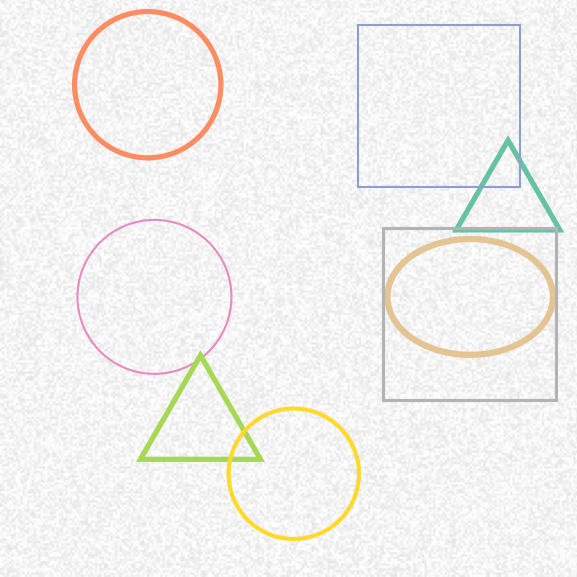[{"shape": "triangle", "thickness": 2.5, "radius": 0.52, "center": [0.88, 0.653]}, {"shape": "circle", "thickness": 2.5, "radius": 0.63, "center": [0.256, 0.852]}, {"shape": "square", "thickness": 1, "radius": 0.7, "center": [0.76, 0.816]}, {"shape": "circle", "thickness": 1, "radius": 0.67, "center": [0.267, 0.485]}, {"shape": "triangle", "thickness": 2.5, "radius": 0.6, "center": [0.347, 0.264]}, {"shape": "circle", "thickness": 2, "radius": 0.56, "center": [0.509, 0.179]}, {"shape": "oval", "thickness": 3, "radius": 0.72, "center": [0.814, 0.485]}, {"shape": "square", "thickness": 1.5, "radius": 0.75, "center": [0.813, 0.455]}]